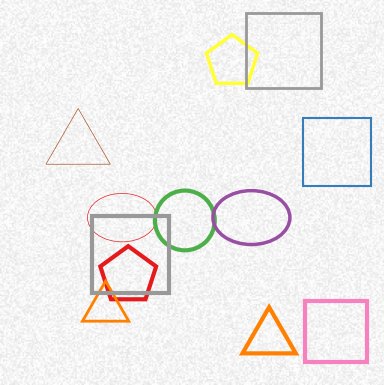[{"shape": "oval", "thickness": 0.5, "radius": 0.45, "center": [0.317, 0.435]}, {"shape": "pentagon", "thickness": 3, "radius": 0.38, "center": [0.333, 0.284]}, {"shape": "square", "thickness": 1.5, "radius": 0.44, "center": [0.876, 0.605]}, {"shape": "circle", "thickness": 3, "radius": 0.39, "center": [0.48, 0.427]}, {"shape": "oval", "thickness": 2.5, "radius": 0.5, "center": [0.653, 0.435]}, {"shape": "triangle", "thickness": 3, "radius": 0.4, "center": [0.699, 0.122]}, {"shape": "triangle", "thickness": 2, "radius": 0.35, "center": [0.274, 0.201]}, {"shape": "pentagon", "thickness": 2.5, "radius": 0.35, "center": [0.603, 0.84]}, {"shape": "triangle", "thickness": 0.5, "radius": 0.48, "center": [0.203, 0.622]}, {"shape": "square", "thickness": 3, "radius": 0.4, "center": [0.872, 0.138]}, {"shape": "square", "thickness": 3, "radius": 0.5, "center": [0.339, 0.339]}, {"shape": "square", "thickness": 2, "radius": 0.49, "center": [0.736, 0.869]}]